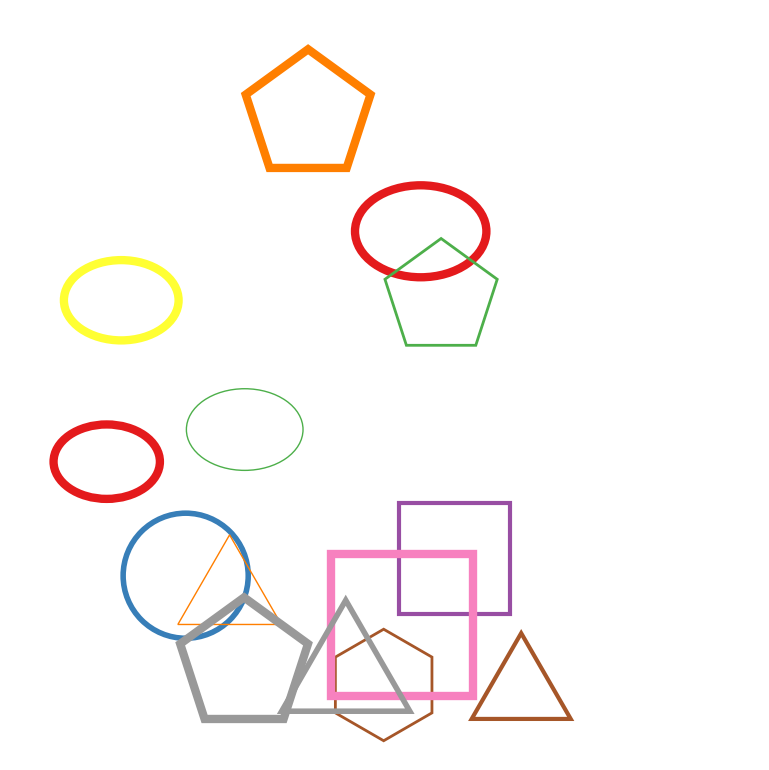[{"shape": "oval", "thickness": 3, "radius": 0.43, "center": [0.546, 0.7]}, {"shape": "oval", "thickness": 3, "radius": 0.35, "center": [0.139, 0.4]}, {"shape": "circle", "thickness": 2, "radius": 0.41, "center": [0.241, 0.252]}, {"shape": "oval", "thickness": 0.5, "radius": 0.38, "center": [0.318, 0.442]}, {"shape": "pentagon", "thickness": 1, "radius": 0.38, "center": [0.573, 0.614]}, {"shape": "square", "thickness": 1.5, "radius": 0.36, "center": [0.59, 0.275]}, {"shape": "pentagon", "thickness": 3, "radius": 0.43, "center": [0.4, 0.851]}, {"shape": "triangle", "thickness": 0.5, "radius": 0.39, "center": [0.298, 0.228]}, {"shape": "oval", "thickness": 3, "radius": 0.37, "center": [0.157, 0.61]}, {"shape": "hexagon", "thickness": 1, "radius": 0.36, "center": [0.498, 0.11]}, {"shape": "triangle", "thickness": 1.5, "radius": 0.37, "center": [0.677, 0.103]}, {"shape": "square", "thickness": 3, "radius": 0.46, "center": [0.522, 0.188]}, {"shape": "pentagon", "thickness": 3, "radius": 0.44, "center": [0.317, 0.137]}, {"shape": "triangle", "thickness": 2, "radius": 0.48, "center": [0.449, 0.124]}]